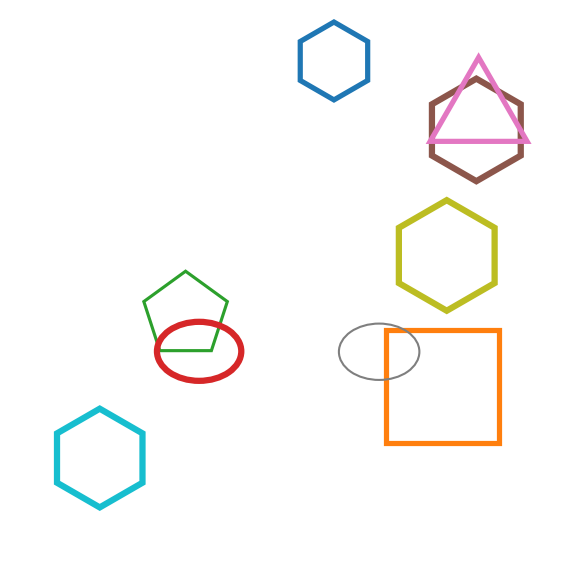[{"shape": "hexagon", "thickness": 2.5, "radius": 0.34, "center": [0.578, 0.894]}, {"shape": "square", "thickness": 2.5, "radius": 0.49, "center": [0.766, 0.33]}, {"shape": "pentagon", "thickness": 1.5, "radius": 0.38, "center": [0.321, 0.453]}, {"shape": "oval", "thickness": 3, "radius": 0.37, "center": [0.345, 0.391]}, {"shape": "hexagon", "thickness": 3, "radius": 0.44, "center": [0.825, 0.774]}, {"shape": "triangle", "thickness": 2.5, "radius": 0.48, "center": [0.829, 0.803]}, {"shape": "oval", "thickness": 1, "radius": 0.35, "center": [0.657, 0.39]}, {"shape": "hexagon", "thickness": 3, "radius": 0.48, "center": [0.774, 0.557]}, {"shape": "hexagon", "thickness": 3, "radius": 0.43, "center": [0.173, 0.206]}]